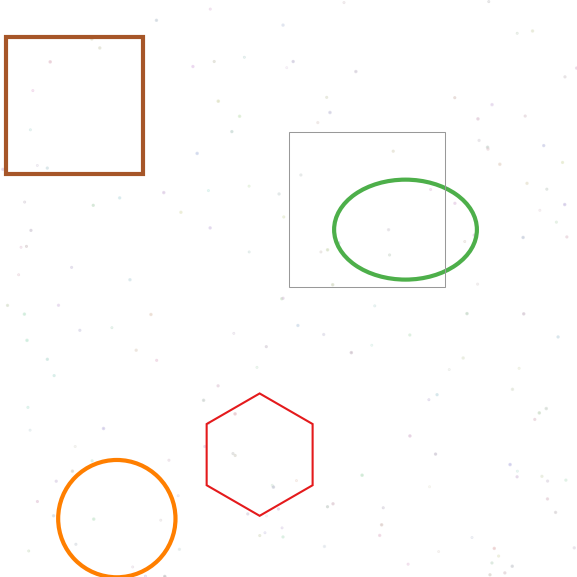[{"shape": "hexagon", "thickness": 1, "radius": 0.53, "center": [0.45, 0.212]}, {"shape": "oval", "thickness": 2, "radius": 0.62, "center": [0.702, 0.602]}, {"shape": "circle", "thickness": 2, "radius": 0.51, "center": [0.202, 0.101]}, {"shape": "square", "thickness": 2, "radius": 0.59, "center": [0.128, 0.817]}, {"shape": "square", "thickness": 0.5, "radius": 0.67, "center": [0.635, 0.636]}]